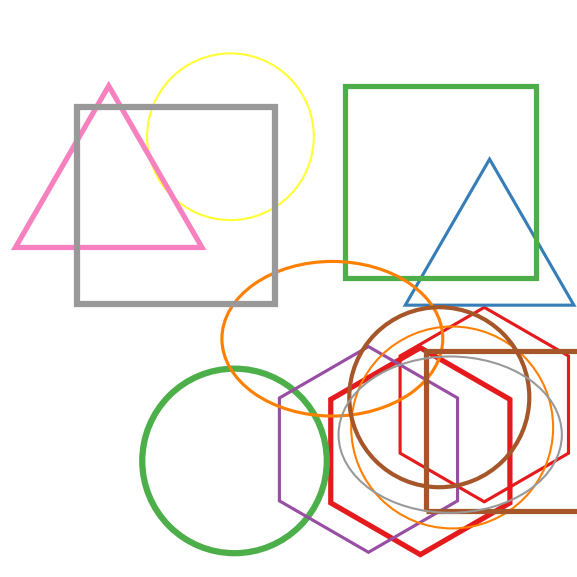[{"shape": "hexagon", "thickness": 2.5, "radius": 0.9, "center": [0.728, 0.218]}, {"shape": "hexagon", "thickness": 1.5, "radius": 0.84, "center": [0.839, 0.299]}, {"shape": "triangle", "thickness": 1.5, "radius": 0.84, "center": [0.848, 0.555]}, {"shape": "circle", "thickness": 3, "radius": 0.8, "center": [0.406, 0.201]}, {"shape": "square", "thickness": 2.5, "radius": 0.83, "center": [0.763, 0.684]}, {"shape": "hexagon", "thickness": 1.5, "radius": 0.89, "center": [0.638, 0.221]}, {"shape": "circle", "thickness": 1, "radius": 0.87, "center": [0.783, 0.259]}, {"shape": "oval", "thickness": 1.5, "radius": 0.96, "center": [0.576, 0.413]}, {"shape": "circle", "thickness": 1, "radius": 0.72, "center": [0.399, 0.762]}, {"shape": "circle", "thickness": 2, "radius": 0.78, "center": [0.761, 0.311]}, {"shape": "square", "thickness": 2.5, "radius": 0.69, "center": [0.875, 0.253]}, {"shape": "triangle", "thickness": 2.5, "radius": 0.93, "center": [0.188, 0.664]}, {"shape": "oval", "thickness": 1, "radius": 0.97, "center": [0.78, 0.247]}, {"shape": "square", "thickness": 3, "radius": 0.85, "center": [0.305, 0.643]}]